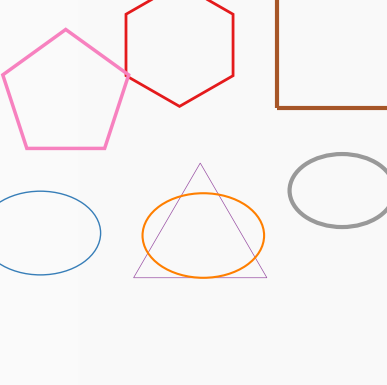[{"shape": "hexagon", "thickness": 2, "radius": 0.8, "center": [0.463, 0.883]}, {"shape": "oval", "thickness": 1, "radius": 0.78, "center": [0.104, 0.395]}, {"shape": "triangle", "thickness": 0.5, "radius": 0.99, "center": [0.517, 0.378]}, {"shape": "oval", "thickness": 1.5, "radius": 0.78, "center": [0.525, 0.388]}, {"shape": "square", "thickness": 3, "radius": 0.74, "center": [0.862, 0.867]}, {"shape": "pentagon", "thickness": 2.5, "radius": 0.85, "center": [0.17, 0.753]}, {"shape": "oval", "thickness": 3, "radius": 0.68, "center": [0.883, 0.505]}]